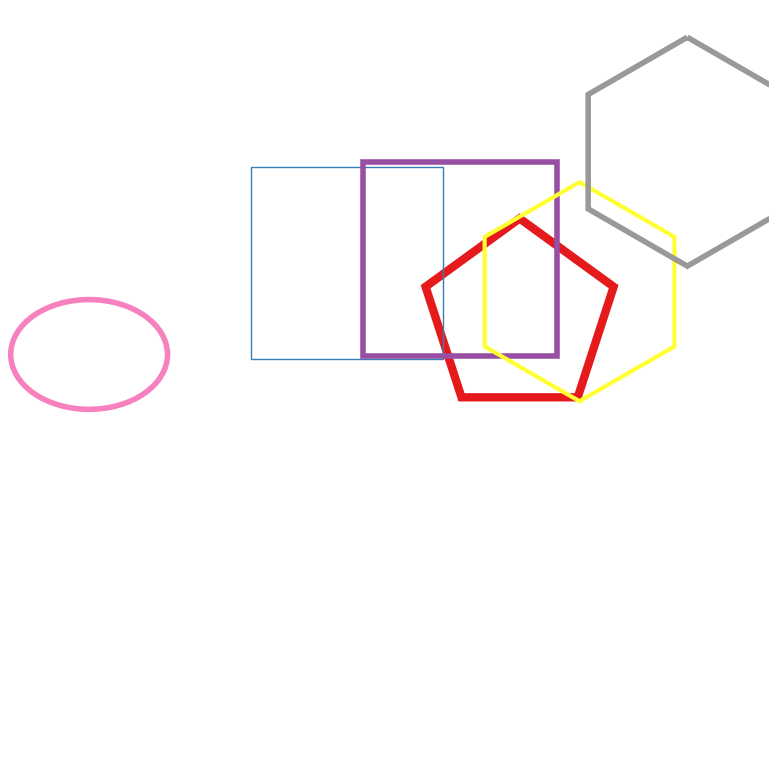[{"shape": "pentagon", "thickness": 3, "radius": 0.64, "center": [0.675, 0.588]}, {"shape": "square", "thickness": 0.5, "radius": 0.62, "center": [0.451, 0.658]}, {"shape": "square", "thickness": 2, "radius": 0.63, "center": [0.598, 0.663]}, {"shape": "hexagon", "thickness": 1.5, "radius": 0.71, "center": [0.753, 0.621]}, {"shape": "oval", "thickness": 2, "radius": 0.51, "center": [0.116, 0.54]}, {"shape": "hexagon", "thickness": 2, "radius": 0.74, "center": [0.893, 0.803]}]